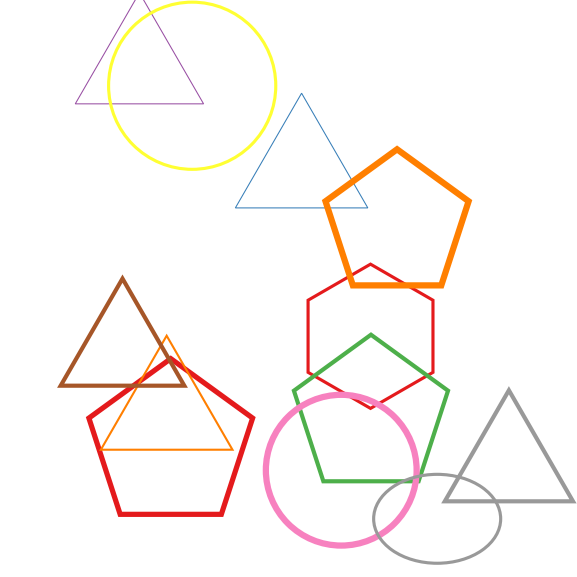[{"shape": "hexagon", "thickness": 1.5, "radius": 0.62, "center": [0.642, 0.417]}, {"shape": "pentagon", "thickness": 2.5, "radius": 0.75, "center": [0.296, 0.229]}, {"shape": "triangle", "thickness": 0.5, "radius": 0.66, "center": [0.522, 0.705]}, {"shape": "pentagon", "thickness": 2, "radius": 0.7, "center": [0.642, 0.279]}, {"shape": "triangle", "thickness": 0.5, "radius": 0.64, "center": [0.241, 0.883]}, {"shape": "triangle", "thickness": 1, "radius": 0.66, "center": [0.289, 0.286]}, {"shape": "pentagon", "thickness": 3, "radius": 0.65, "center": [0.688, 0.61]}, {"shape": "circle", "thickness": 1.5, "radius": 0.72, "center": [0.333, 0.851]}, {"shape": "triangle", "thickness": 2, "radius": 0.62, "center": [0.212, 0.393]}, {"shape": "circle", "thickness": 3, "radius": 0.65, "center": [0.591, 0.185]}, {"shape": "oval", "thickness": 1.5, "radius": 0.55, "center": [0.757, 0.101]}, {"shape": "triangle", "thickness": 2, "radius": 0.64, "center": [0.881, 0.195]}]